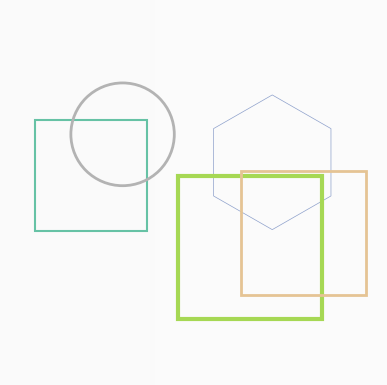[{"shape": "square", "thickness": 1.5, "radius": 0.72, "center": [0.235, 0.545]}, {"shape": "hexagon", "thickness": 0.5, "radius": 0.87, "center": [0.703, 0.578]}, {"shape": "square", "thickness": 3, "radius": 0.93, "center": [0.644, 0.356]}, {"shape": "square", "thickness": 2, "radius": 0.8, "center": [0.784, 0.394]}, {"shape": "circle", "thickness": 2, "radius": 0.67, "center": [0.316, 0.651]}]